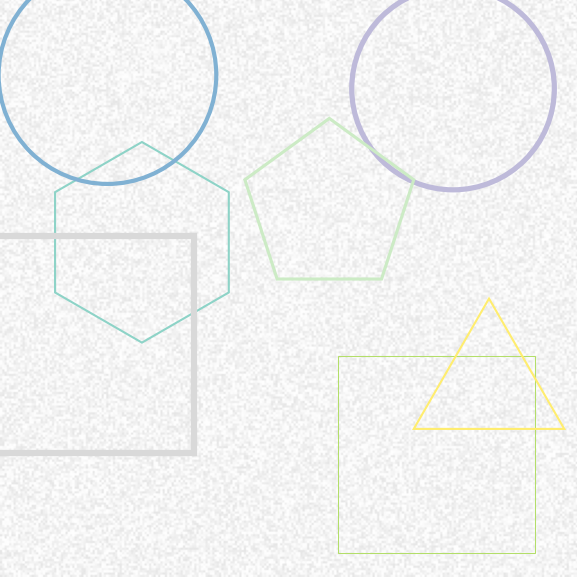[{"shape": "hexagon", "thickness": 1, "radius": 0.87, "center": [0.246, 0.58]}, {"shape": "circle", "thickness": 2.5, "radius": 0.88, "center": [0.784, 0.846]}, {"shape": "circle", "thickness": 2, "radius": 0.94, "center": [0.186, 0.869]}, {"shape": "square", "thickness": 0.5, "radius": 0.86, "center": [0.756, 0.212]}, {"shape": "square", "thickness": 3, "radius": 0.94, "center": [0.148, 0.402]}, {"shape": "pentagon", "thickness": 1.5, "radius": 0.77, "center": [0.57, 0.64]}, {"shape": "triangle", "thickness": 1, "radius": 0.75, "center": [0.847, 0.332]}]